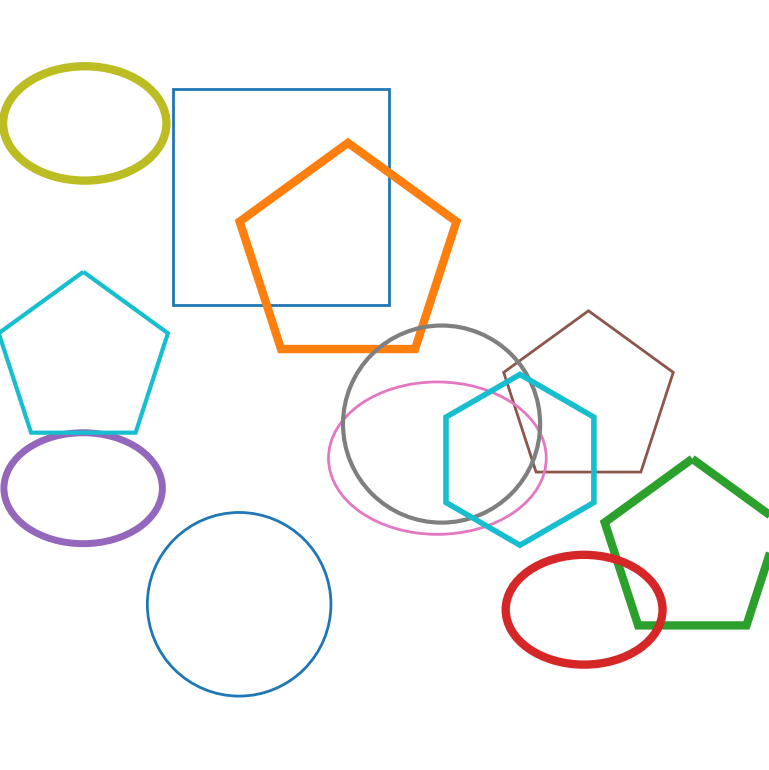[{"shape": "square", "thickness": 1, "radius": 0.7, "center": [0.365, 0.744]}, {"shape": "circle", "thickness": 1, "radius": 0.6, "center": [0.311, 0.215]}, {"shape": "pentagon", "thickness": 3, "radius": 0.74, "center": [0.452, 0.666]}, {"shape": "pentagon", "thickness": 3, "radius": 0.6, "center": [0.899, 0.285]}, {"shape": "oval", "thickness": 3, "radius": 0.51, "center": [0.759, 0.208]}, {"shape": "oval", "thickness": 2.5, "radius": 0.51, "center": [0.108, 0.366]}, {"shape": "pentagon", "thickness": 1, "radius": 0.58, "center": [0.764, 0.481]}, {"shape": "oval", "thickness": 1, "radius": 0.71, "center": [0.568, 0.405]}, {"shape": "circle", "thickness": 1.5, "radius": 0.64, "center": [0.573, 0.449]}, {"shape": "oval", "thickness": 3, "radius": 0.53, "center": [0.11, 0.84]}, {"shape": "pentagon", "thickness": 1.5, "radius": 0.58, "center": [0.108, 0.532]}, {"shape": "hexagon", "thickness": 2, "radius": 0.55, "center": [0.675, 0.403]}]